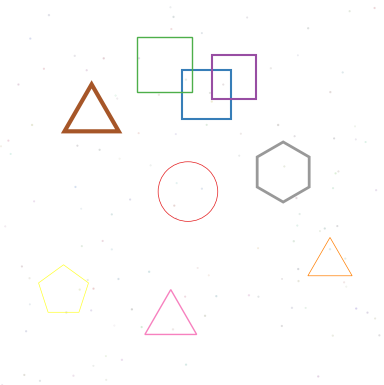[{"shape": "circle", "thickness": 0.5, "radius": 0.39, "center": [0.488, 0.502]}, {"shape": "square", "thickness": 1.5, "radius": 0.32, "center": [0.537, 0.755]}, {"shape": "square", "thickness": 1, "radius": 0.36, "center": [0.428, 0.832]}, {"shape": "square", "thickness": 1.5, "radius": 0.29, "center": [0.608, 0.8]}, {"shape": "triangle", "thickness": 0.5, "radius": 0.33, "center": [0.857, 0.317]}, {"shape": "pentagon", "thickness": 0.5, "radius": 0.34, "center": [0.165, 0.244]}, {"shape": "triangle", "thickness": 3, "radius": 0.41, "center": [0.238, 0.7]}, {"shape": "triangle", "thickness": 1, "radius": 0.39, "center": [0.444, 0.17]}, {"shape": "hexagon", "thickness": 2, "radius": 0.39, "center": [0.736, 0.553]}]